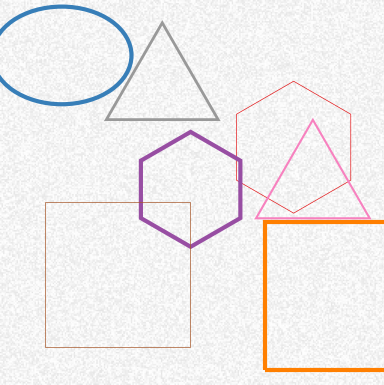[{"shape": "hexagon", "thickness": 0.5, "radius": 0.86, "center": [0.763, 0.618]}, {"shape": "oval", "thickness": 3, "radius": 0.91, "center": [0.16, 0.856]}, {"shape": "hexagon", "thickness": 3, "radius": 0.75, "center": [0.495, 0.508]}, {"shape": "square", "thickness": 3, "radius": 0.96, "center": [0.88, 0.231]}, {"shape": "square", "thickness": 0.5, "radius": 0.94, "center": [0.306, 0.287]}, {"shape": "triangle", "thickness": 1.5, "radius": 0.85, "center": [0.813, 0.518]}, {"shape": "triangle", "thickness": 2, "radius": 0.84, "center": [0.421, 0.773]}]